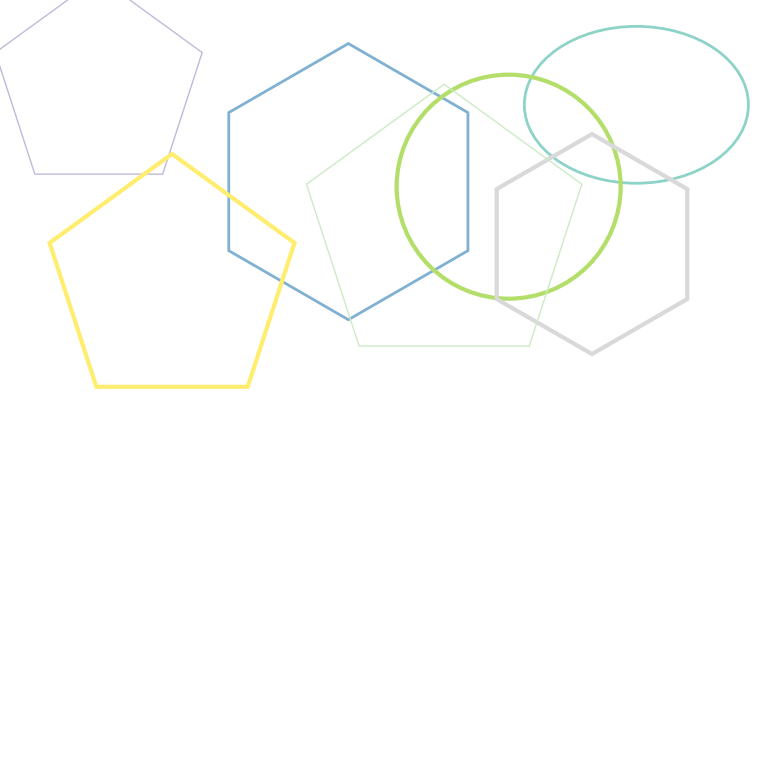[{"shape": "oval", "thickness": 1, "radius": 0.73, "center": [0.826, 0.864]}, {"shape": "pentagon", "thickness": 0.5, "radius": 0.71, "center": [0.128, 0.888]}, {"shape": "hexagon", "thickness": 1, "radius": 0.9, "center": [0.452, 0.764]}, {"shape": "circle", "thickness": 1.5, "radius": 0.73, "center": [0.661, 0.758]}, {"shape": "hexagon", "thickness": 1.5, "radius": 0.71, "center": [0.769, 0.683]}, {"shape": "pentagon", "thickness": 0.5, "radius": 0.94, "center": [0.577, 0.703]}, {"shape": "pentagon", "thickness": 1.5, "radius": 0.84, "center": [0.223, 0.633]}]